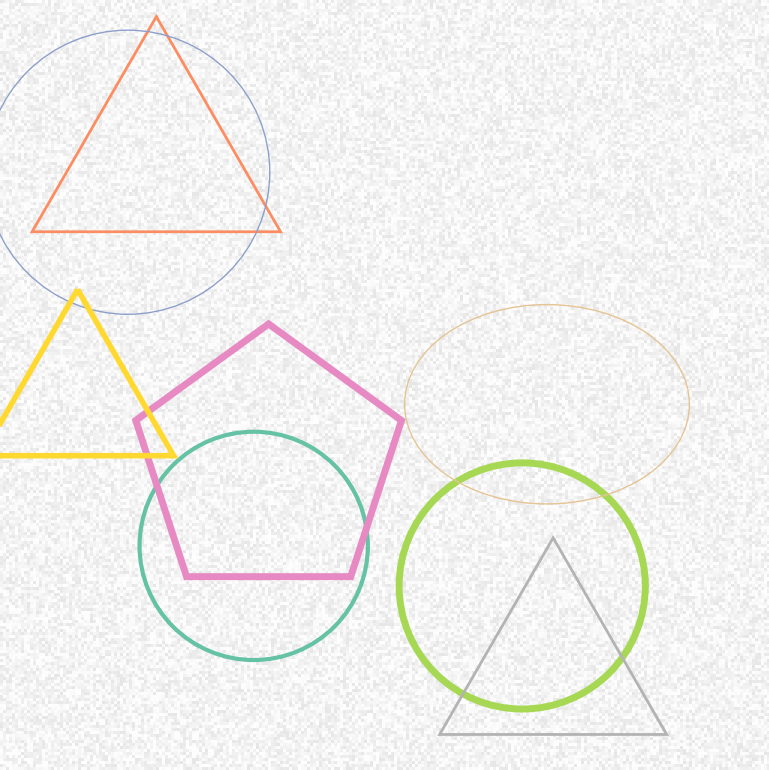[{"shape": "circle", "thickness": 1.5, "radius": 0.74, "center": [0.329, 0.291]}, {"shape": "triangle", "thickness": 1, "radius": 0.93, "center": [0.203, 0.792]}, {"shape": "circle", "thickness": 0.5, "radius": 0.92, "center": [0.166, 0.776]}, {"shape": "pentagon", "thickness": 2.5, "radius": 0.91, "center": [0.349, 0.398]}, {"shape": "circle", "thickness": 2.5, "radius": 0.8, "center": [0.678, 0.239]}, {"shape": "triangle", "thickness": 2, "radius": 0.72, "center": [0.101, 0.48]}, {"shape": "oval", "thickness": 0.5, "radius": 0.92, "center": [0.71, 0.475]}, {"shape": "triangle", "thickness": 1, "radius": 0.85, "center": [0.718, 0.131]}]